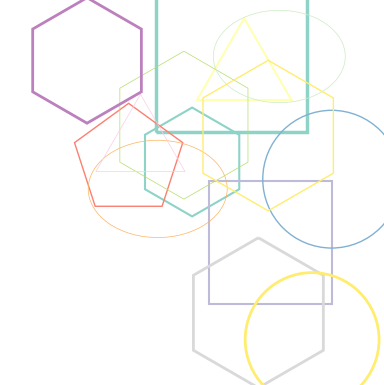[{"shape": "square", "thickness": 2.5, "radius": 0.98, "center": [0.601, 0.854]}, {"shape": "hexagon", "thickness": 1.5, "radius": 0.71, "center": [0.499, 0.579]}, {"shape": "triangle", "thickness": 1.5, "radius": 0.71, "center": [0.634, 0.811]}, {"shape": "square", "thickness": 1.5, "radius": 0.8, "center": [0.703, 0.371]}, {"shape": "pentagon", "thickness": 1, "radius": 0.74, "center": [0.334, 0.584]}, {"shape": "circle", "thickness": 1, "radius": 0.89, "center": [0.861, 0.535]}, {"shape": "oval", "thickness": 0.5, "radius": 0.9, "center": [0.41, 0.509]}, {"shape": "hexagon", "thickness": 0.5, "radius": 0.96, "center": [0.478, 0.675]}, {"shape": "triangle", "thickness": 0.5, "radius": 0.67, "center": [0.365, 0.621]}, {"shape": "hexagon", "thickness": 2, "radius": 0.97, "center": [0.671, 0.188]}, {"shape": "hexagon", "thickness": 2, "radius": 0.81, "center": [0.226, 0.843]}, {"shape": "oval", "thickness": 0.5, "radius": 0.86, "center": [0.725, 0.853]}, {"shape": "hexagon", "thickness": 1, "radius": 0.98, "center": [0.697, 0.648]}, {"shape": "circle", "thickness": 2, "radius": 0.87, "center": [0.811, 0.118]}]